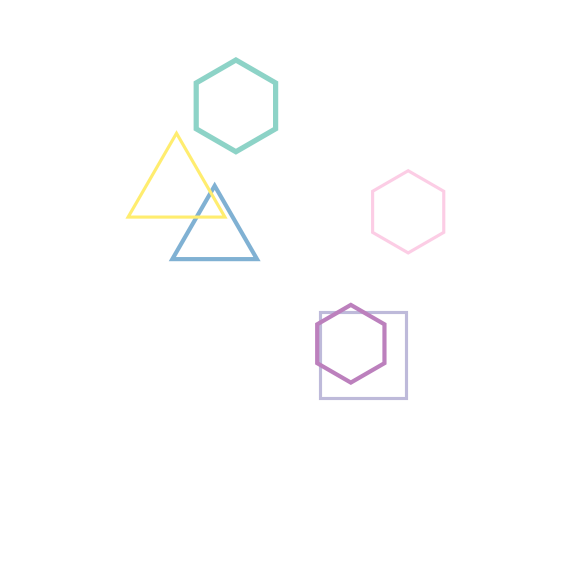[{"shape": "hexagon", "thickness": 2.5, "radius": 0.4, "center": [0.409, 0.816]}, {"shape": "square", "thickness": 1.5, "radius": 0.37, "center": [0.629, 0.385]}, {"shape": "triangle", "thickness": 2, "radius": 0.42, "center": [0.372, 0.593]}, {"shape": "hexagon", "thickness": 1.5, "radius": 0.36, "center": [0.707, 0.632]}, {"shape": "hexagon", "thickness": 2, "radius": 0.34, "center": [0.607, 0.404]}, {"shape": "triangle", "thickness": 1.5, "radius": 0.48, "center": [0.306, 0.672]}]